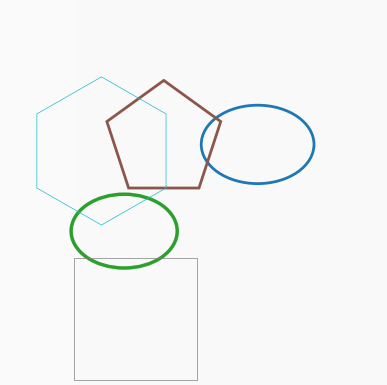[{"shape": "oval", "thickness": 2, "radius": 0.73, "center": [0.665, 0.625]}, {"shape": "oval", "thickness": 2.5, "radius": 0.68, "center": [0.32, 0.4]}, {"shape": "pentagon", "thickness": 2, "radius": 0.77, "center": [0.423, 0.637]}, {"shape": "square", "thickness": 0.5, "radius": 0.79, "center": [0.349, 0.171]}, {"shape": "hexagon", "thickness": 0.5, "radius": 0.96, "center": [0.262, 0.608]}]